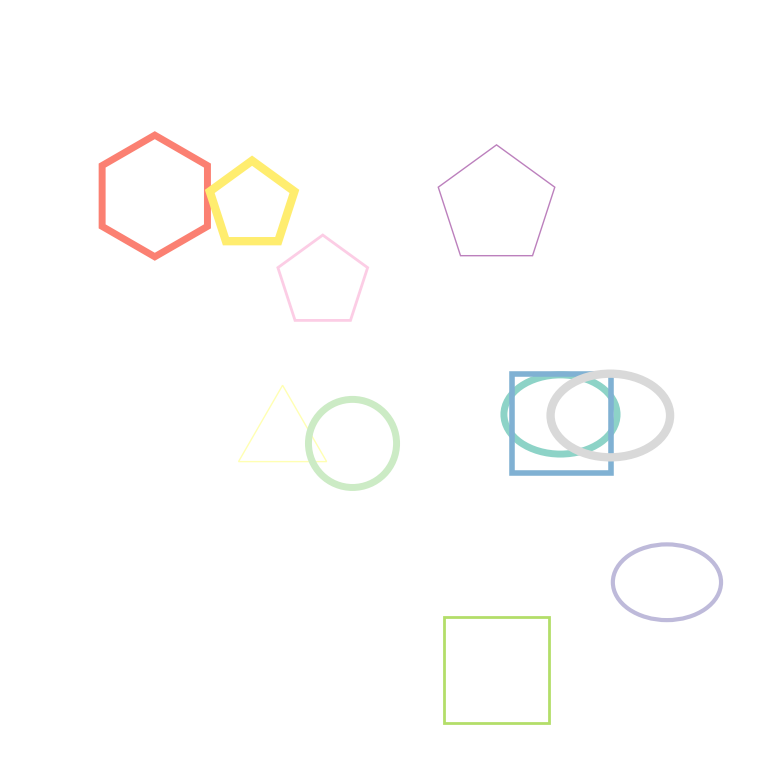[{"shape": "oval", "thickness": 2.5, "radius": 0.37, "center": [0.728, 0.462]}, {"shape": "triangle", "thickness": 0.5, "radius": 0.33, "center": [0.367, 0.434]}, {"shape": "oval", "thickness": 1.5, "radius": 0.35, "center": [0.866, 0.244]}, {"shape": "hexagon", "thickness": 2.5, "radius": 0.39, "center": [0.201, 0.745]}, {"shape": "square", "thickness": 2, "radius": 0.32, "center": [0.729, 0.45]}, {"shape": "square", "thickness": 1, "radius": 0.34, "center": [0.645, 0.129]}, {"shape": "pentagon", "thickness": 1, "radius": 0.31, "center": [0.419, 0.633]}, {"shape": "oval", "thickness": 3, "radius": 0.39, "center": [0.793, 0.46]}, {"shape": "pentagon", "thickness": 0.5, "radius": 0.4, "center": [0.645, 0.732]}, {"shape": "circle", "thickness": 2.5, "radius": 0.29, "center": [0.458, 0.424]}, {"shape": "pentagon", "thickness": 3, "radius": 0.29, "center": [0.327, 0.734]}]